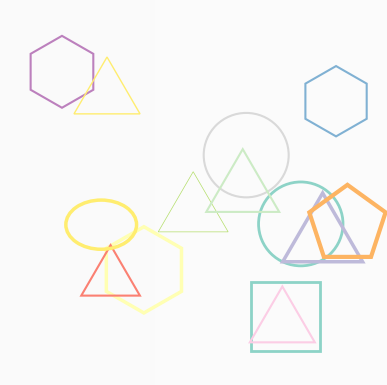[{"shape": "circle", "thickness": 2, "radius": 0.54, "center": [0.776, 0.418]}, {"shape": "square", "thickness": 2, "radius": 0.44, "center": [0.737, 0.177]}, {"shape": "hexagon", "thickness": 2.5, "radius": 0.56, "center": [0.371, 0.299]}, {"shape": "triangle", "thickness": 2.5, "radius": 0.59, "center": [0.833, 0.38]}, {"shape": "triangle", "thickness": 1.5, "radius": 0.44, "center": [0.285, 0.276]}, {"shape": "hexagon", "thickness": 1.5, "radius": 0.46, "center": [0.867, 0.737]}, {"shape": "pentagon", "thickness": 3, "radius": 0.52, "center": [0.897, 0.416]}, {"shape": "triangle", "thickness": 0.5, "radius": 0.52, "center": [0.499, 0.45]}, {"shape": "triangle", "thickness": 1.5, "radius": 0.48, "center": [0.729, 0.159]}, {"shape": "circle", "thickness": 1.5, "radius": 0.55, "center": [0.635, 0.597]}, {"shape": "hexagon", "thickness": 1.5, "radius": 0.47, "center": [0.16, 0.813]}, {"shape": "triangle", "thickness": 1.5, "radius": 0.54, "center": [0.626, 0.504]}, {"shape": "triangle", "thickness": 1, "radius": 0.49, "center": [0.276, 0.753]}, {"shape": "oval", "thickness": 2.5, "radius": 0.46, "center": [0.261, 0.416]}]